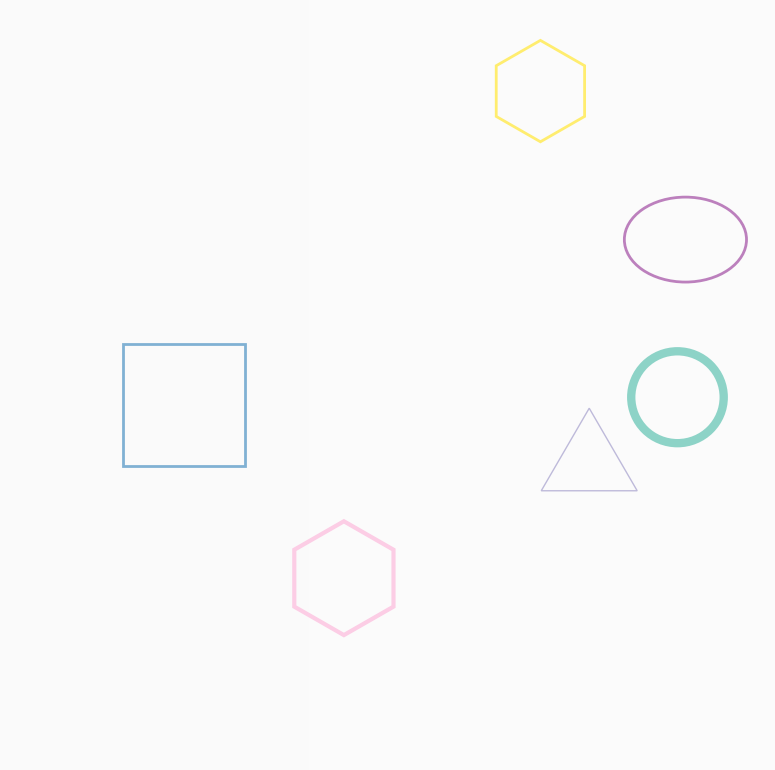[{"shape": "circle", "thickness": 3, "radius": 0.3, "center": [0.874, 0.484]}, {"shape": "triangle", "thickness": 0.5, "radius": 0.36, "center": [0.76, 0.398]}, {"shape": "square", "thickness": 1, "radius": 0.39, "center": [0.237, 0.474]}, {"shape": "hexagon", "thickness": 1.5, "radius": 0.37, "center": [0.444, 0.249]}, {"shape": "oval", "thickness": 1, "radius": 0.39, "center": [0.884, 0.689]}, {"shape": "hexagon", "thickness": 1, "radius": 0.33, "center": [0.697, 0.882]}]